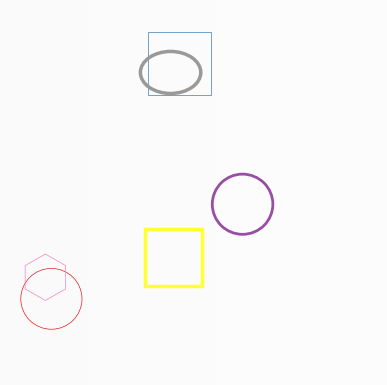[{"shape": "circle", "thickness": 0.5, "radius": 0.39, "center": [0.133, 0.224]}, {"shape": "square", "thickness": 0.5, "radius": 0.41, "center": [0.464, 0.834]}, {"shape": "circle", "thickness": 2, "radius": 0.39, "center": [0.626, 0.47]}, {"shape": "square", "thickness": 2.5, "radius": 0.37, "center": [0.447, 0.33]}, {"shape": "hexagon", "thickness": 0.5, "radius": 0.3, "center": [0.117, 0.28]}, {"shape": "oval", "thickness": 2.5, "radius": 0.39, "center": [0.44, 0.812]}]